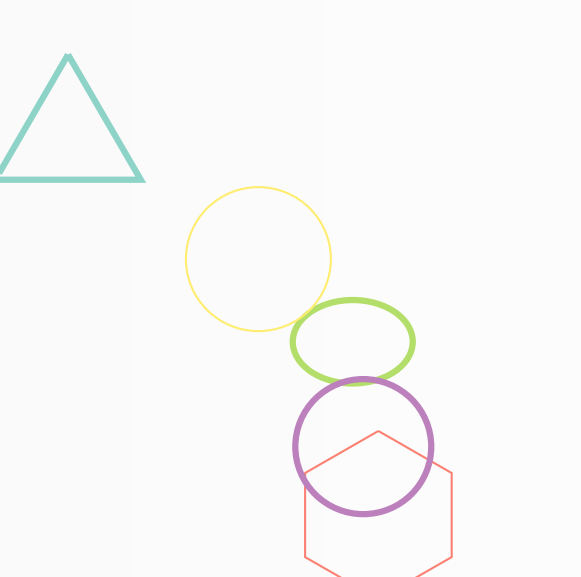[{"shape": "triangle", "thickness": 3, "radius": 0.72, "center": [0.117, 0.76]}, {"shape": "hexagon", "thickness": 1, "radius": 0.73, "center": [0.651, 0.107]}, {"shape": "oval", "thickness": 3, "radius": 0.52, "center": [0.607, 0.407]}, {"shape": "circle", "thickness": 3, "radius": 0.58, "center": [0.625, 0.226]}, {"shape": "circle", "thickness": 1, "radius": 0.62, "center": [0.445, 0.55]}]